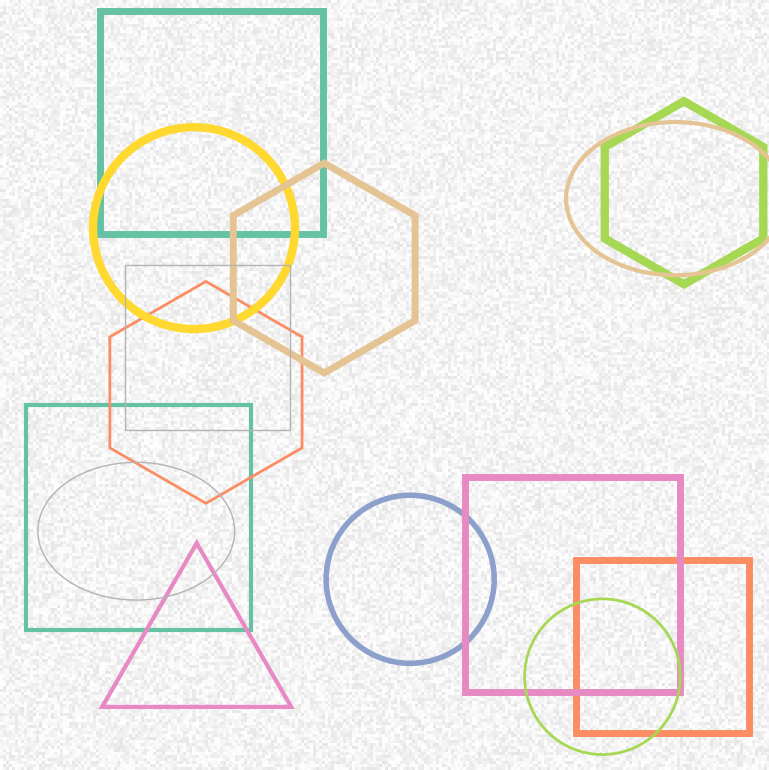[{"shape": "square", "thickness": 2.5, "radius": 0.72, "center": [0.274, 0.841]}, {"shape": "square", "thickness": 1.5, "radius": 0.73, "center": [0.18, 0.328]}, {"shape": "hexagon", "thickness": 1, "radius": 0.72, "center": [0.267, 0.49]}, {"shape": "square", "thickness": 2.5, "radius": 0.56, "center": [0.86, 0.161]}, {"shape": "circle", "thickness": 2, "radius": 0.55, "center": [0.533, 0.248]}, {"shape": "triangle", "thickness": 1.5, "radius": 0.71, "center": [0.255, 0.153]}, {"shape": "square", "thickness": 2.5, "radius": 0.7, "center": [0.744, 0.241]}, {"shape": "hexagon", "thickness": 3, "radius": 0.59, "center": [0.888, 0.75]}, {"shape": "circle", "thickness": 1, "radius": 0.51, "center": [0.782, 0.121]}, {"shape": "circle", "thickness": 3, "radius": 0.66, "center": [0.252, 0.704]}, {"shape": "hexagon", "thickness": 2.5, "radius": 0.68, "center": [0.421, 0.652]}, {"shape": "oval", "thickness": 1.5, "radius": 0.71, "center": [0.877, 0.742]}, {"shape": "oval", "thickness": 0.5, "radius": 0.64, "center": [0.177, 0.31]}, {"shape": "square", "thickness": 0.5, "radius": 0.54, "center": [0.269, 0.549]}]